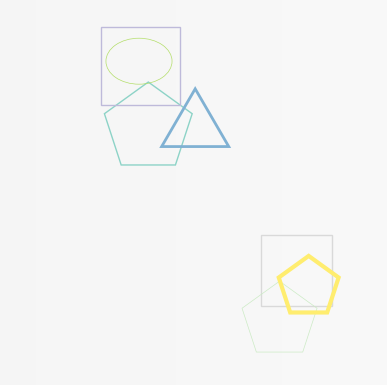[{"shape": "pentagon", "thickness": 1, "radius": 0.6, "center": [0.383, 0.668]}, {"shape": "square", "thickness": 1, "radius": 0.51, "center": [0.362, 0.828]}, {"shape": "triangle", "thickness": 2, "radius": 0.5, "center": [0.504, 0.669]}, {"shape": "oval", "thickness": 0.5, "radius": 0.43, "center": [0.359, 0.841]}, {"shape": "square", "thickness": 1, "radius": 0.46, "center": [0.764, 0.298]}, {"shape": "pentagon", "thickness": 0.5, "radius": 0.51, "center": [0.721, 0.168]}, {"shape": "pentagon", "thickness": 3, "radius": 0.41, "center": [0.797, 0.254]}]